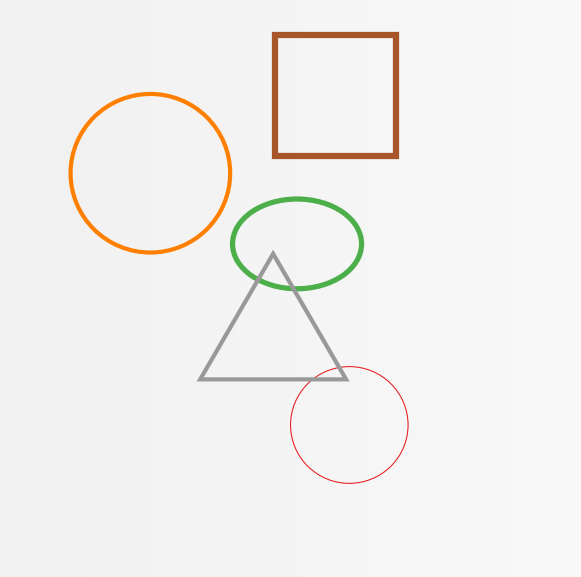[{"shape": "circle", "thickness": 0.5, "radius": 0.51, "center": [0.601, 0.263]}, {"shape": "oval", "thickness": 2.5, "radius": 0.56, "center": [0.511, 0.577]}, {"shape": "circle", "thickness": 2, "radius": 0.69, "center": [0.259, 0.699]}, {"shape": "square", "thickness": 3, "radius": 0.52, "center": [0.578, 0.834]}, {"shape": "triangle", "thickness": 2, "radius": 0.72, "center": [0.47, 0.415]}]